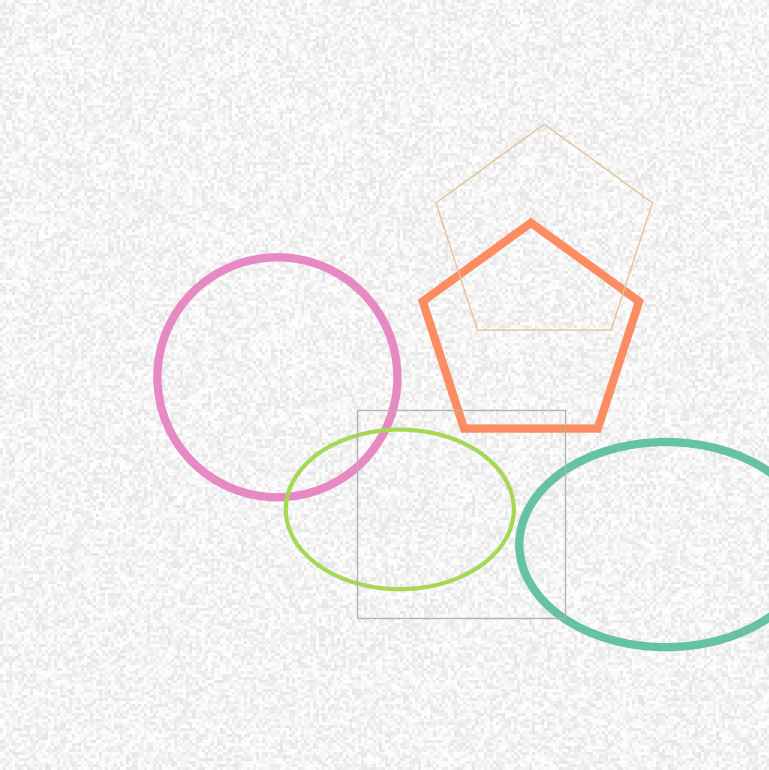[{"shape": "oval", "thickness": 3, "radius": 0.95, "center": [0.865, 0.293]}, {"shape": "pentagon", "thickness": 3, "radius": 0.74, "center": [0.689, 0.563]}, {"shape": "circle", "thickness": 3, "radius": 0.78, "center": [0.36, 0.51]}, {"shape": "oval", "thickness": 1.5, "radius": 0.74, "center": [0.519, 0.338]}, {"shape": "pentagon", "thickness": 0.5, "radius": 0.74, "center": [0.707, 0.691]}, {"shape": "square", "thickness": 0.5, "radius": 0.68, "center": [0.599, 0.333]}]